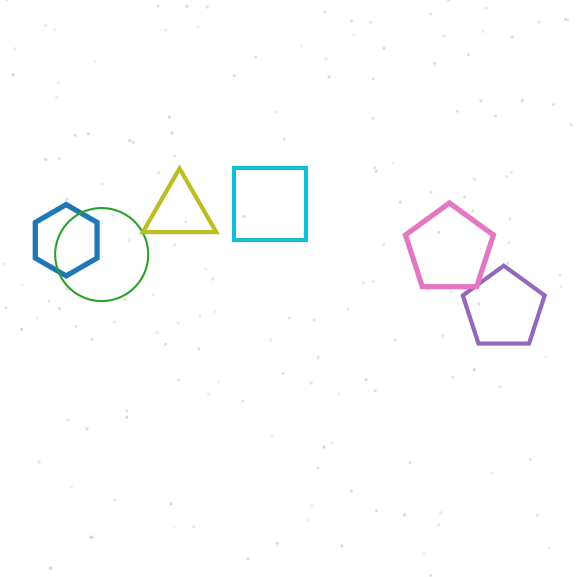[{"shape": "hexagon", "thickness": 2.5, "radius": 0.31, "center": [0.115, 0.583]}, {"shape": "circle", "thickness": 1, "radius": 0.4, "center": [0.176, 0.558]}, {"shape": "pentagon", "thickness": 2, "radius": 0.37, "center": [0.872, 0.465]}, {"shape": "pentagon", "thickness": 2.5, "radius": 0.4, "center": [0.778, 0.568]}, {"shape": "triangle", "thickness": 2, "radius": 0.37, "center": [0.311, 0.634]}, {"shape": "square", "thickness": 2, "radius": 0.31, "center": [0.468, 0.646]}]